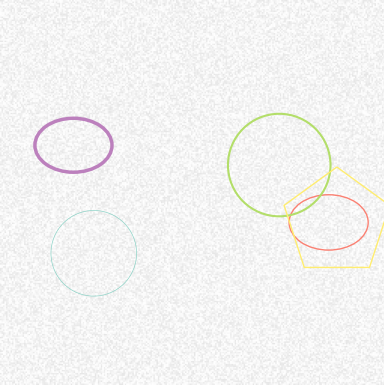[{"shape": "circle", "thickness": 0.5, "radius": 0.56, "center": [0.244, 0.342]}, {"shape": "oval", "thickness": 1, "radius": 0.51, "center": [0.854, 0.422]}, {"shape": "circle", "thickness": 1.5, "radius": 0.67, "center": [0.725, 0.571]}, {"shape": "oval", "thickness": 2.5, "radius": 0.5, "center": [0.191, 0.623]}, {"shape": "pentagon", "thickness": 1, "radius": 0.72, "center": [0.875, 0.422]}]